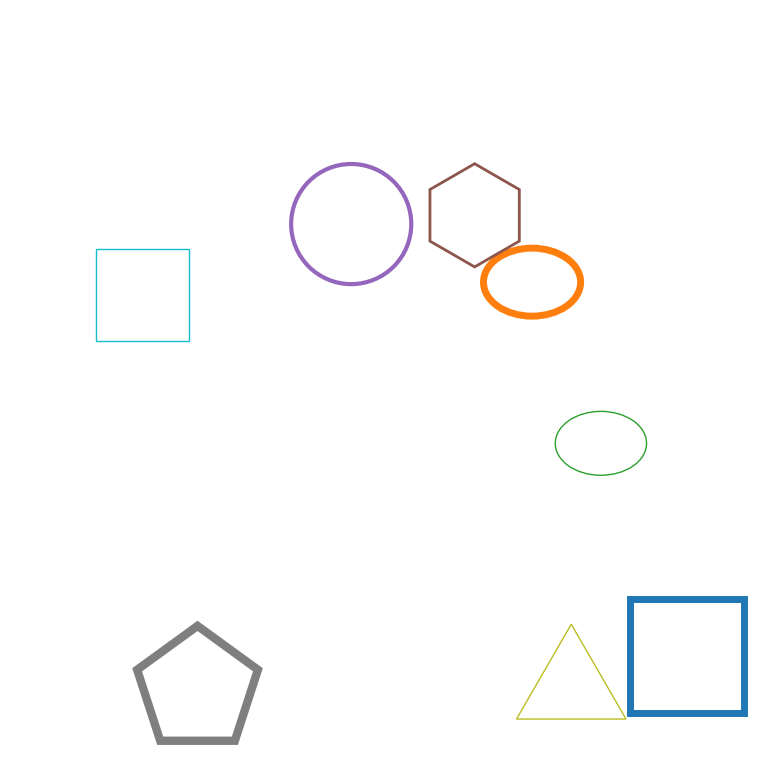[{"shape": "square", "thickness": 2.5, "radius": 0.37, "center": [0.892, 0.148]}, {"shape": "oval", "thickness": 2.5, "radius": 0.32, "center": [0.691, 0.634]}, {"shape": "oval", "thickness": 0.5, "radius": 0.3, "center": [0.78, 0.424]}, {"shape": "circle", "thickness": 1.5, "radius": 0.39, "center": [0.456, 0.709]}, {"shape": "hexagon", "thickness": 1, "radius": 0.33, "center": [0.616, 0.72]}, {"shape": "pentagon", "thickness": 3, "radius": 0.41, "center": [0.257, 0.105]}, {"shape": "triangle", "thickness": 0.5, "radius": 0.41, "center": [0.742, 0.107]}, {"shape": "square", "thickness": 0.5, "radius": 0.3, "center": [0.185, 0.617]}]